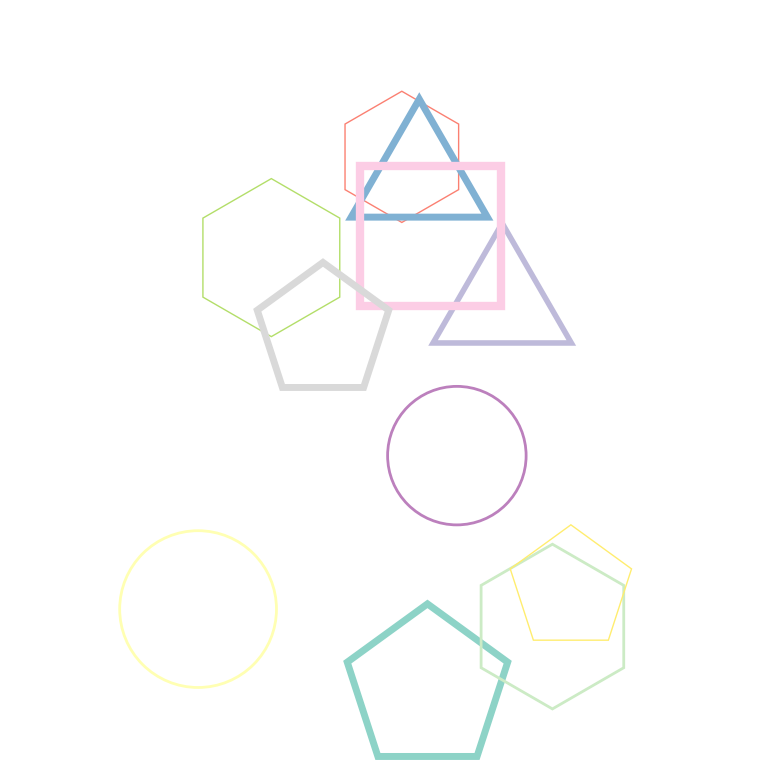[{"shape": "pentagon", "thickness": 2.5, "radius": 0.55, "center": [0.555, 0.106]}, {"shape": "circle", "thickness": 1, "radius": 0.51, "center": [0.257, 0.209]}, {"shape": "triangle", "thickness": 2, "radius": 0.52, "center": [0.652, 0.606]}, {"shape": "hexagon", "thickness": 0.5, "radius": 0.43, "center": [0.522, 0.796]}, {"shape": "triangle", "thickness": 2.5, "radius": 0.51, "center": [0.545, 0.769]}, {"shape": "hexagon", "thickness": 0.5, "radius": 0.51, "center": [0.352, 0.665]}, {"shape": "square", "thickness": 3, "radius": 0.46, "center": [0.559, 0.693]}, {"shape": "pentagon", "thickness": 2.5, "radius": 0.45, "center": [0.419, 0.569]}, {"shape": "circle", "thickness": 1, "radius": 0.45, "center": [0.593, 0.408]}, {"shape": "hexagon", "thickness": 1, "radius": 0.53, "center": [0.717, 0.186]}, {"shape": "pentagon", "thickness": 0.5, "radius": 0.41, "center": [0.741, 0.236]}]